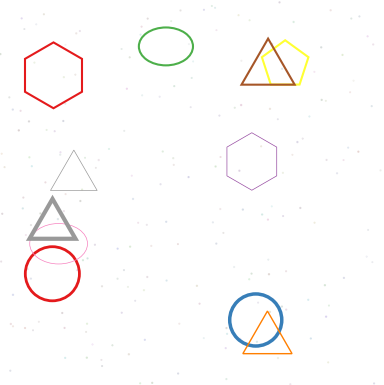[{"shape": "circle", "thickness": 2, "radius": 0.35, "center": [0.136, 0.289]}, {"shape": "hexagon", "thickness": 1.5, "radius": 0.43, "center": [0.139, 0.804]}, {"shape": "circle", "thickness": 2.5, "radius": 0.34, "center": [0.664, 0.169]}, {"shape": "oval", "thickness": 1.5, "radius": 0.35, "center": [0.431, 0.879]}, {"shape": "hexagon", "thickness": 0.5, "radius": 0.37, "center": [0.654, 0.581]}, {"shape": "triangle", "thickness": 1, "radius": 0.37, "center": [0.695, 0.118]}, {"shape": "pentagon", "thickness": 1.5, "radius": 0.32, "center": [0.741, 0.832]}, {"shape": "triangle", "thickness": 1.5, "radius": 0.4, "center": [0.696, 0.82]}, {"shape": "oval", "thickness": 0.5, "radius": 0.38, "center": [0.152, 0.367]}, {"shape": "triangle", "thickness": 0.5, "radius": 0.35, "center": [0.192, 0.54]}, {"shape": "triangle", "thickness": 3, "radius": 0.35, "center": [0.136, 0.414]}]